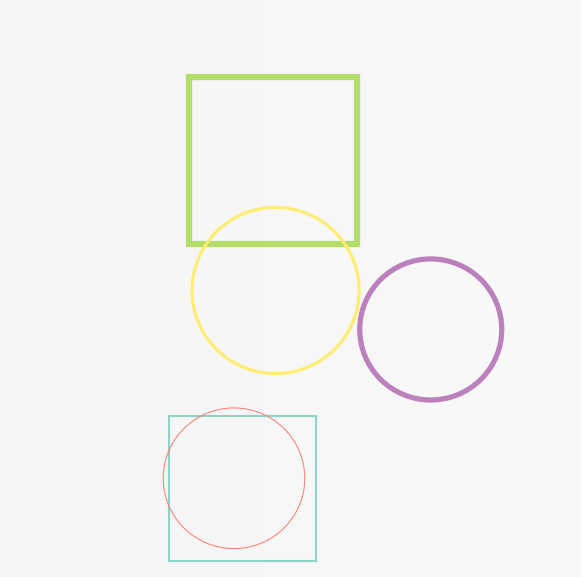[{"shape": "square", "thickness": 1, "radius": 0.63, "center": [0.417, 0.153]}, {"shape": "circle", "thickness": 0.5, "radius": 0.61, "center": [0.403, 0.171]}, {"shape": "square", "thickness": 3, "radius": 0.72, "center": [0.47, 0.722]}, {"shape": "circle", "thickness": 2.5, "radius": 0.61, "center": [0.741, 0.429]}, {"shape": "circle", "thickness": 1.5, "radius": 0.72, "center": [0.474, 0.496]}]